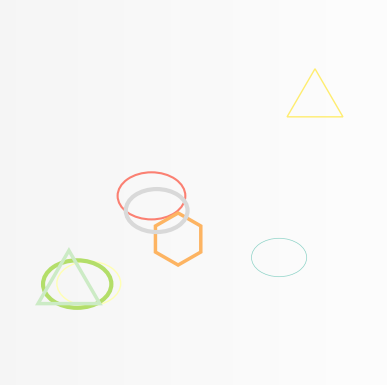[{"shape": "oval", "thickness": 0.5, "radius": 0.36, "center": [0.72, 0.331]}, {"shape": "oval", "thickness": 1, "radius": 0.41, "center": [0.229, 0.264]}, {"shape": "oval", "thickness": 1.5, "radius": 0.44, "center": [0.391, 0.491]}, {"shape": "hexagon", "thickness": 2.5, "radius": 0.34, "center": [0.46, 0.379]}, {"shape": "oval", "thickness": 3, "radius": 0.44, "center": [0.199, 0.262]}, {"shape": "oval", "thickness": 3, "radius": 0.4, "center": [0.404, 0.453]}, {"shape": "triangle", "thickness": 2.5, "radius": 0.46, "center": [0.178, 0.257]}, {"shape": "triangle", "thickness": 1, "radius": 0.42, "center": [0.813, 0.738]}]